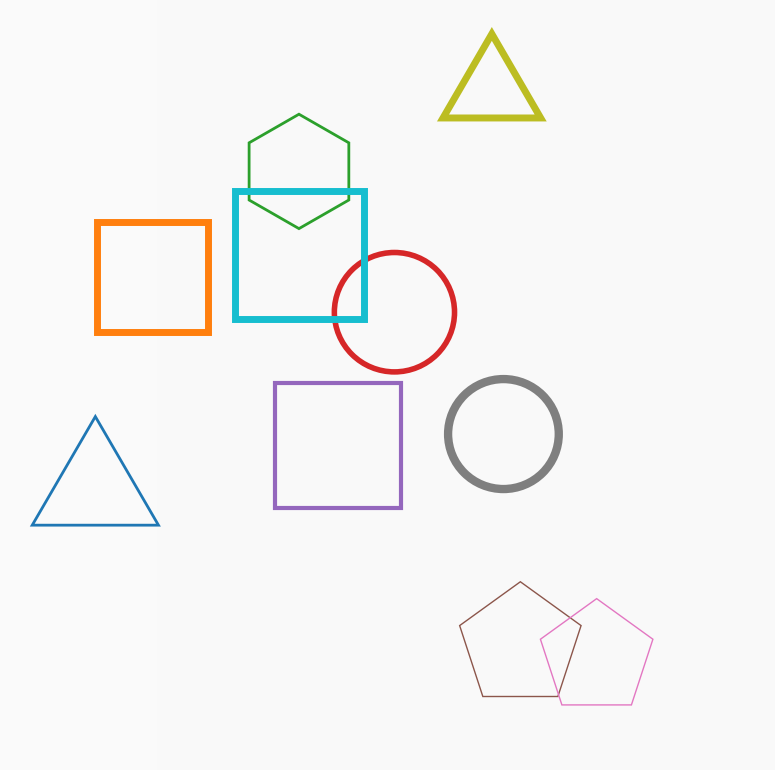[{"shape": "triangle", "thickness": 1, "radius": 0.47, "center": [0.123, 0.365]}, {"shape": "square", "thickness": 2.5, "radius": 0.36, "center": [0.197, 0.64]}, {"shape": "hexagon", "thickness": 1, "radius": 0.37, "center": [0.386, 0.777]}, {"shape": "circle", "thickness": 2, "radius": 0.39, "center": [0.509, 0.595]}, {"shape": "square", "thickness": 1.5, "radius": 0.41, "center": [0.436, 0.422]}, {"shape": "pentagon", "thickness": 0.5, "radius": 0.41, "center": [0.671, 0.162]}, {"shape": "pentagon", "thickness": 0.5, "radius": 0.38, "center": [0.77, 0.146]}, {"shape": "circle", "thickness": 3, "radius": 0.36, "center": [0.65, 0.436]}, {"shape": "triangle", "thickness": 2.5, "radius": 0.36, "center": [0.635, 0.883]}, {"shape": "square", "thickness": 2.5, "radius": 0.42, "center": [0.387, 0.668]}]